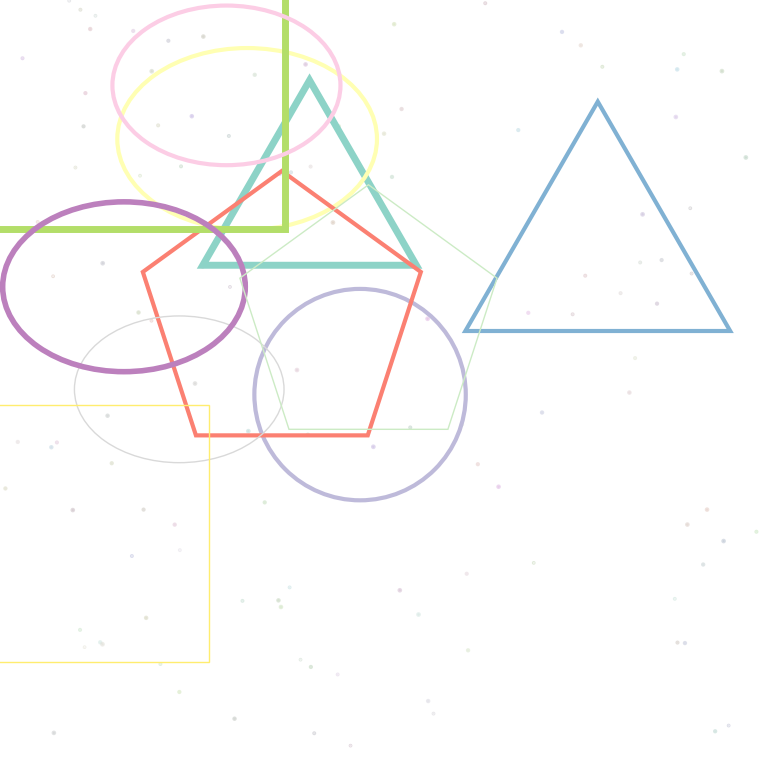[{"shape": "triangle", "thickness": 2.5, "radius": 0.8, "center": [0.402, 0.736]}, {"shape": "oval", "thickness": 1.5, "radius": 0.84, "center": [0.321, 0.82]}, {"shape": "circle", "thickness": 1.5, "radius": 0.69, "center": [0.468, 0.488]}, {"shape": "pentagon", "thickness": 1.5, "radius": 0.95, "center": [0.366, 0.588]}, {"shape": "triangle", "thickness": 1.5, "radius": 0.99, "center": [0.776, 0.669]}, {"shape": "square", "thickness": 2.5, "radius": 0.97, "center": [0.177, 0.897]}, {"shape": "oval", "thickness": 1.5, "radius": 0.74, "center": [0.294, 0.889]}, {"shape": "oval", "thickness": 0.5, "radius": 0.68, "center": [0.233, 0.494]}, {"shape": "oval", "thickness": 2, "radius": 0.79, "center": [0.161, 0.628]}, {"shape": "pentagon", "thickness": 0.5, "radius": 0.88, "center": [0.479, 0.584]}, {"shape": "square", "thickness": 0.5, "radius": 0.83, "center": [0.105, 0.307]}]